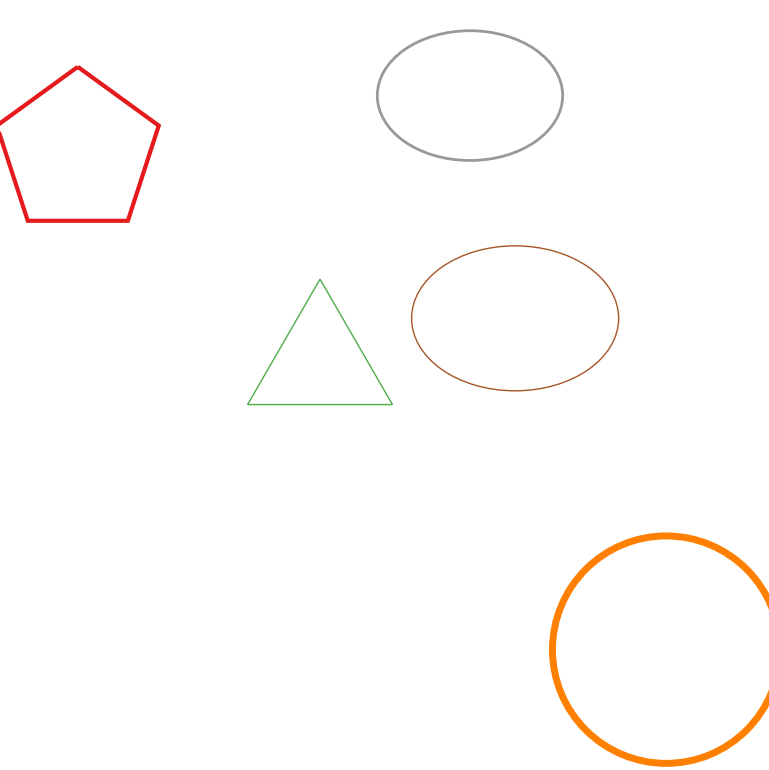[{"shape": "pentagon", "thickness": 1.5, "radius": 0.55, "center": [0.101, 0.803]}, {"shape": "triangle", "thickness": 0.5, "radius": 0.54, "center": [0.416, 0.529]}, {"shape": "circle", "thickness": 2.5, "radius": 0.74, "center": [0.865, 0.156]}, {"shape": "oval", "thickness": 0.5, "radius": 0.67, "center": [0.669, 0.587]}, {"shape": "oval", "thickness": 1, "radius": 0.6, "center": [0.61, 0.876]}]